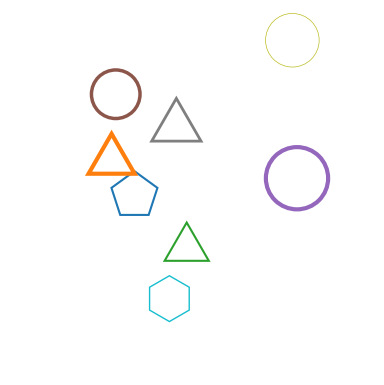[{"shape": "pentagon", "thickness": 1.5, "radius": 0.31, "center": [0.349, 0.493]}, {"shape": "triangle", "thickness": 3, "radius": 0.35, "center": [0.29, 0.583]}, {"shape": "triangle", "thickness": 1.5, "radius": 0.33, "center": [0.485, 0.356]}, {"shape": "circle", "thickness": 3, "radius": 0.4, "center": [0.771, 0.537]}, {"shape": "circle", "thickness": 2.5, "radius": 0.32, "center": [0.301, 0.755]}, {"shape": "triangle", "thickness": 2, "radius": 0.37, "center": [0.458, 0.67]}, {"shape": "circle", "thickness": 0.5, "radius": 0.35, "center": [0.759, 0.895]}, {"shape": "hexagon", "thickness": 1, "radius": 0.3, "center": [0.44, 0.224]}]